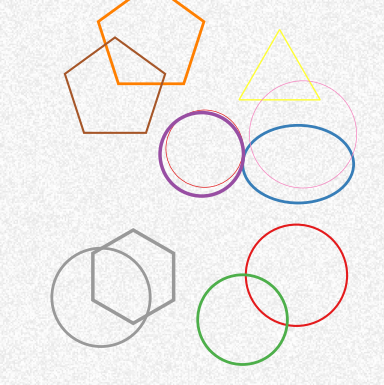[{"shape": "circle", "thickness": 0.5, "radius": 0.5, "center": [0.531, 0.614]}, {"shape": "circle", "thickness": 1.5, "radius": 0.66, "center": [0.77, 0.285]}, {"shape": "oval", "thickness": 2, "radius": 0.72, "center": [0.774, 0.574]}, {"shape": "circle", "thickness": 2, "radius": 0.58, "center": [0.63, 0.17]}, {"shape": "circle", "thickness": 2.5, "radius": 0.54, "center": [0.524, 0.599]}, {"shape": "pentagon", "thickness": 2, "radius": 0.72, "center": [0.392, 0.899]}, {"shape": "triangle", "thickness": 1, "radius": 0.61, "center": [0.726, 0.802]}, {"shape": "pentagon", "thickness": 1.5, "radius": 0.68, "center": [0.299, 0.766]}, {"shape": "circle", "thickness": 0.5, "radius": 0.7, "center": [0.787, 0.651]}, {"shape": "circle", "thickness": 2, "radius": 0.64, "center": [0.262, 0.228]}, {"shape": "hexagon", "thickness": 2.5, "radius": 0.61, "center": [0.346, 0.281]}]